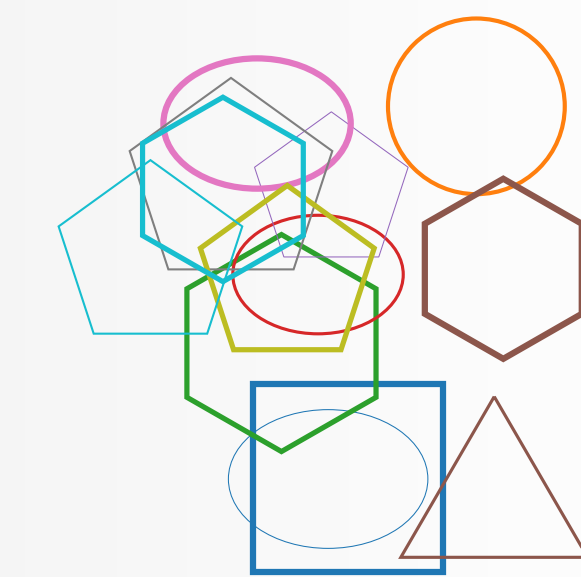[{"shape": "square", "thickness": 3, "radius": 0.81, "center": [0.599, 0.171]}, {"shape": "oval", "thickness": 0.5, "radius": 0.86, "center": [0.565, 0.17]}, {"shape": "circle", "thickness": 2, "radius": 0.76, "center": [0.82, 0.815]}, {"shape": "hexagon", "thickness": 2.5, "radius": 0.94, "center": [0.484, 0.405]}, {"shape": "oval", "thickness": 1.5, "radius": 0.73, "center": [0.547, 0.524]}, {"shape": "pentagon", "thickness": 0.5, "radius": 0.69, "center": [0.57, 0.667]}, {"shape": "triangle", "thickness": 1.5, "radius": 0.93, "center": [0.85, 0.127]}, {"shape": "hexagon", "thickness": 3, "radius": 0.78, "center": [0.866, 0.534]}, {"shape": "oval", "thickness": 3, "radius": 0.81, "center": [0.442, 0.785]}, {"shape": "pentagon", "thickness": 1, "radius": 0.92, "center": [0.397, 0.681]}, {"shape": "pentagon", "thickness": 2.5, "radius": 0.79, "center": [0.494, 0.521]}, {"shape": "hexagon", "thickness": 2.5, "radius": 0.8, "center": [0.384, 0.671]}, {"shape": "pentagon", "thickness": 1, "radius": 0.83, "center": [0.259, 0.556]}]